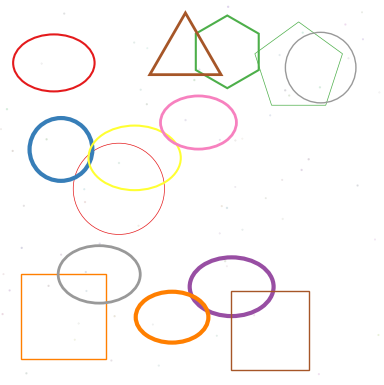[{"shape": "circle", "thickness": 0.5, "radius": 0.59, "center": [0.309, 0.51]}, {"shape": "oval", "thickness": 1.5, "radius": 0.53, "center": [0.14, 0.837]}, {"shape": "circle", "thickness": 3, "radius": 0.41, "center": [0.158, 0.612]}, {"shape": "hexagon", "thickness": 1.5, "radius": 0.47, "center": [0.59, 0.865]}, {"shape": "pentagon", "thickness": 0.5, "radius": 0.6, "center": [0.776, 0.823]}, {"shape": "oval", "thickness": 3, "radius": 0.54, "center": [0.602, 0.255]}, {"shape": "square", "thickness": 1, "radius": 0.55, "center": [0.165, 0.178]}, {"shape": "oval", "thickness": 3, "radius": 0.47, "center": [0.447, 0.176]}, {"shape": "oval", "thickness": 1.5, "radius": 0.6, "center": [0.35, 0.59]}, {"shape": "square", "thickness": 1, "radius": 0.51, "center": [0.701, 0.142]}, {"shape": "triangle", "thickness": 2, "radius": 0.53, "center": [0.482, 0.86]}, {"shape": "oval", "thickness": 2, "radius": 0.49, "center": [0.515, 0.682]}, {"shape": "oval", "thickness": 2, "radius": 0.53, "center": [0.258, 0.287]}, {"shape": "circle", "thickness": 1, "radius": 0.46, "center": [0.833, 0.824]}]